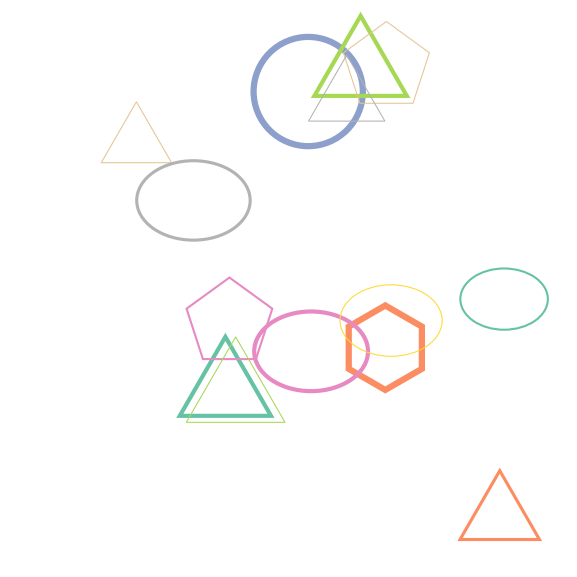[{"shape": "oval", "thickness": 1, "radius": 0.38, "center": [0.873, 0.481]}, {"shape": "triangle", "thickness": 2, "radius": 0.46, "center": [0.39, 0.325]}, {"shape": "triangle", "thickness": 1.5, "radius": 0.4, "center": [0.865, 0.105]}, {"shape": "hexagon", "thickness": 3, "radius": 0.37, "center": [0.667, 0.397]}, {"shape": "circle", "thickness": 3, "radius": 0.47, "center": [0.534, 0.841]}, {"shape": "pentagon", "thickness": 1, "radius": 0.39, "center": [0.397, 0.44]}, {"shape": "oval", "thickness": 2, "radius": 0.49, "center": [0.539, 0.391]}, {"shape": "triangle", "thickness": 2, "radius": 0.46, "center": [0.624, 0.879]}, {"shape": "triangle", "thickness": 0.5, "radius": 0.49, "center": [0.408, 0.317]}, {"shape": "oval", "thickness": 0.5, "radius": 0.44, "center": [0.677, 0.444]}, {"shape": "triangle", "thickness": 0.5, "radius": 0.35, "center": [0.236, 0.753]}, {"shape": "pentagon", "thickness": 0.5, "radius": 0.39, "center": [0.669, 0.884]}, {"shape": "oval", "thickness": 1.5, "radius": 0.49, "center": [0.335, 0.652]}, {"shape": "triangle", "thickness": 0.5, "radius": 0.38, "center": [0.6, 0.828]}]